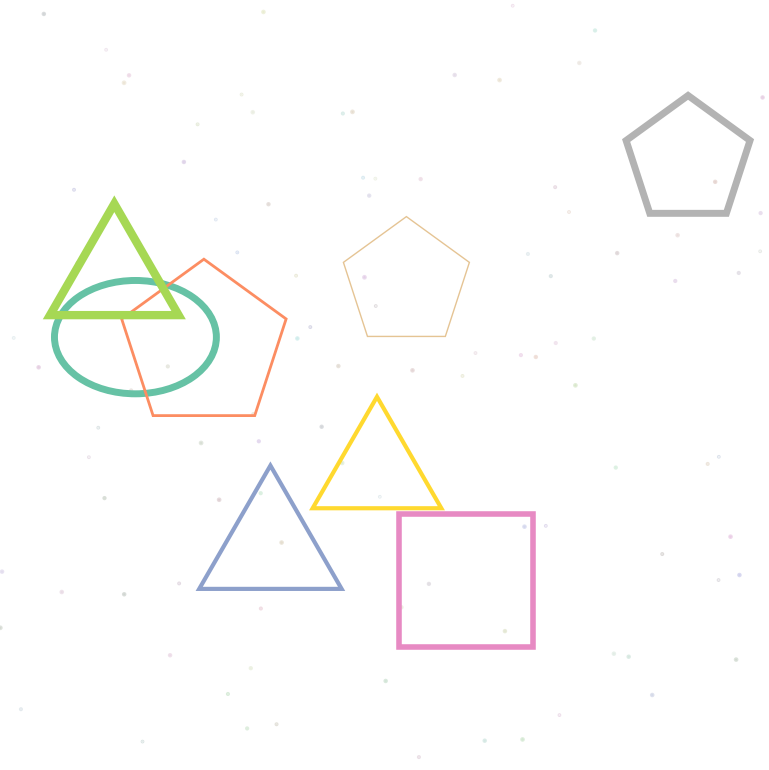[{"shape": "oval", "thickness": 2.5, "radius": 0.53, "center": [0.176, 0.562]}, {"shape": "pentagon", "thickness": 1, "radius": 0.56, "center": [0.265, 0.551]}, {"shape": "triangle", "thickness": 1.5, "radius": 0.53, "center": [0.351, 0.289]}, {"shape": "square", "thickness": 2, "radius": 0.43, "center": [0.605, 0.246]}, {"shape": "triangle", "thickness": 3, "radius": 0.48, "center": [0.148, 0.639]}, {"shape": "triangle", "thickness": 1.5, "radius": 0.48, "center": [0.49, 0.388]}, {"shape": "pentagon", "thickness": 0.5, "radius": 0.43, "center": [0.528, 0.633]}, {"shape": "pentagon", "thickness": 2.5, "radius": 0.42, "center": [0.894, 0.791]}]